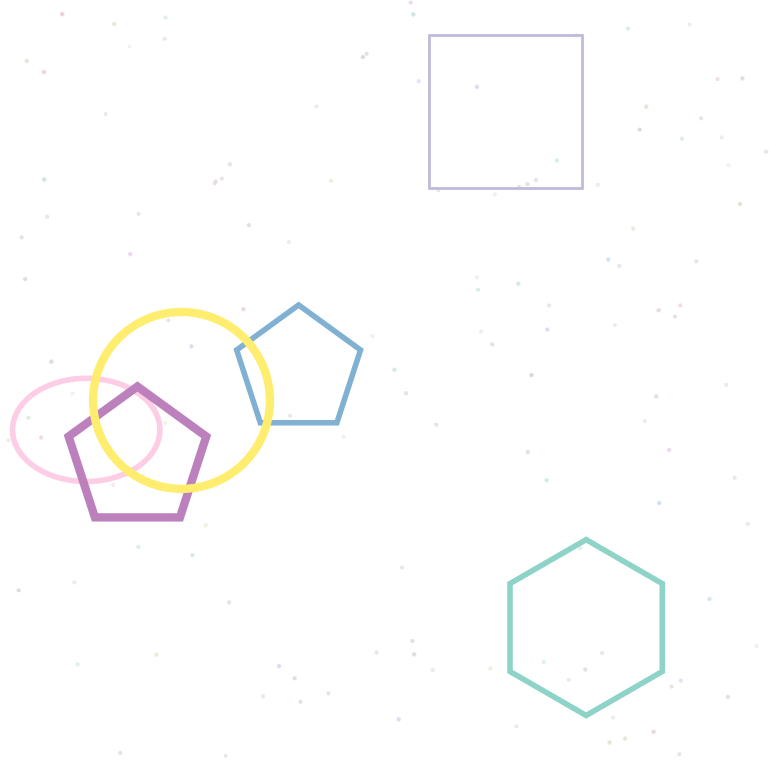[{"shape": "hexagon", "thickness": 2, "radius": 0.57, "center": [0.761, 0.185]}, {"shape": "square", "thickness": 1, "radius": 0.49, "center": [0.657, 0.855]}, {"shape": "pentagon", "thickness": 2, "radius": 0.42, "center": [0.388, 0.519]}, {"shape": "oval", "thickness": 2, "radius": 0.48, "center": [0.112, 0.442]}, {"shape": "pentagon", "thickness": 3, "radius": 0.47, "center": [0.178, 0.404]}, {"shape": "circle", "thickness": 3, "radius": 0.57, "center": [0.236, 0.48]}]